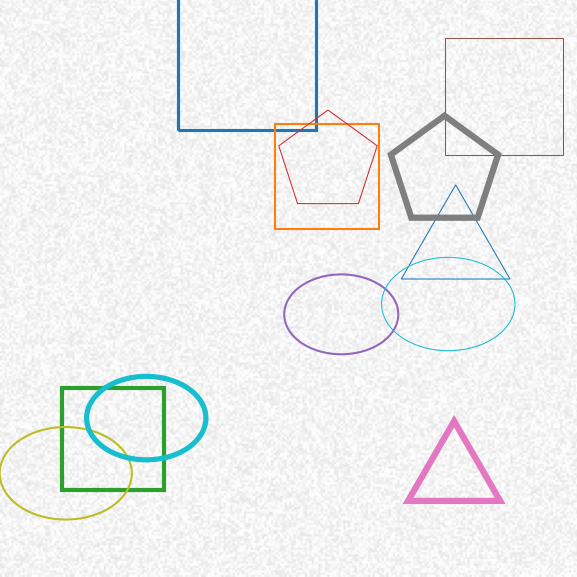[{"shape": "triangle", "thickness": 0.5, "radius": 0.54, "center": [0.789, 0.57]}, {"shape": "square", "thickness": 1.5, "radius": 0.6, "center": [0.428, 0.894]}, {"shape": "square", "thickness": 1, "radius": 0.45, "center": [0.566, 0.694]}, {"shape": "square", "thickness": 2, "radius": 0.44, "center": [0.196, 0.239]}, {"shape": "pentagon", "thickness": 0.5, "radius": 0.45, "center": [0.568, 0.719]}, {"shape": "oval", "thickness": 1, "radius": 0.49, "center": [0.591, 0.455]}, {"shape": "square", "thickness": 0.5, "radius": 0.51, "center": [0.872, 0.832]}, {"shape": "triangle", "thickness": 3, "radius": 0.46, "center": [0.786, 0.178]}, {"shape": "pentagon", "thickness": 3, "radius": 0.49, "center": [0.77, 0.701]}, {"shape": "oval", "thickness": 1, "radius": 0.57, "center": [0.114, 0.18]}, {"shape": "oval", "thickness": 2.5, "radius": 0.52, "center": [0.253, 0.275]}, {"shape": "oval", "thickness": 0.5, "radius": 0.58, "center": [0.776, 0.473]}]